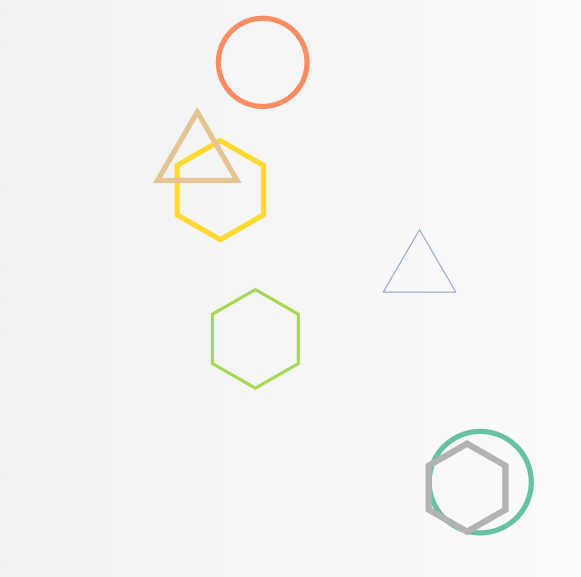[{"shape": "circle", "thickness": 2.5, "radius": 0.44, "center": [0.826, 0.164]}, {"shape": "circle", "thickness": 2.5, "radius": 0.38, "center": [0.452, 0.891]}, {"shape": "triangle", "thickness": 0.5, "radius": 0.36, "center": [0.722, 0.529]}, {"shape": "hexagon", "thickness": 1.5, "radius": 0.43, "center": [0.439, 0.412]}, {"shape": "hexagon", "thickness": 2.5, "radius": 0.43, "center": [0.379, 0.67]}, {"shape": "triangle", "thickness": 2.5, "radius": 0.4, "center": [0.339, 0.726]}, {"shape": "hexagon", "thickness": 3, "radius": 0.38, "center": [0.804, 0.155]}]